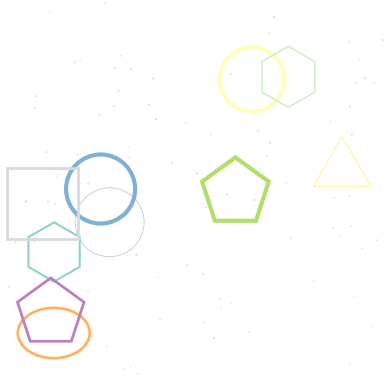[{"shape": "hexagon", "thickness": 1.5, "radius": 0.38, "center": [0.14, 0.345]}, {"shape": "circle", "thickness": 2.5, "radius": 0.42, "center": [0.654, 0.794]}, {"shape": "circle", "thickness": 0.5, "radius": 0.45, "center": [0.285, 0.423]}, {"shape": "circle", "thickness": 3, "radius": 0.45, "center": [0.261, 0.509]}, {"shape": "oval", "thickness": 2, "radius": 0.47, "center": [0.14, 0.135]}, {"shape": "pentagon", "thickness": 3, "radius": 0.45, "center": [0.611, 0.5]}, {"shape": "square", "thickness": 2, "radius": 0.46, "center": [0.111, 0.471]}, {"shape": "pentagon", "thickness": 2, "radius": 0.45, "center": [0.132, 0.187]}, {"shape": "hexagon", "thickness": 1, "radius": 0.4, "center": [0.749, 0.8]}, {"shape": "triangle", "thickness": 0.5, "radius": 0.43, "center": [0.889, 0.558]}]